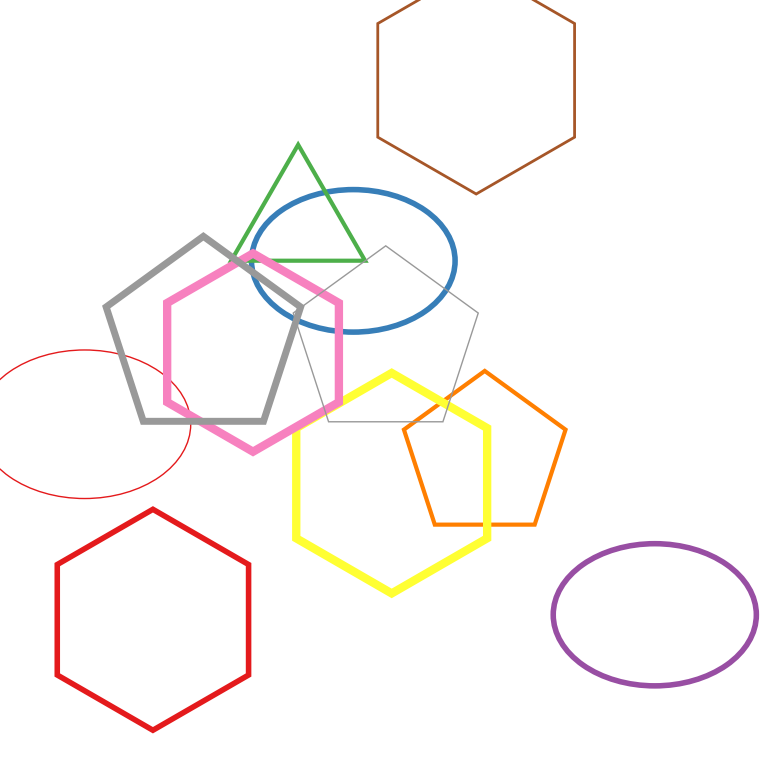[{"shape": "hexagon", "thickness": 2, "radius": 0.72, "center": [0.199, 0.195]}, {"shape": "oval", "thickness": 0.5, "radius": 0.69, "center": [0.11, 0.449]}, {"shape": "oval", "thickness": 2, "radius": 0.66, "center": [0.459, 0.661]}, {"shape": "triangle", "thickness": 1.5, "radius": 0.5, "center": [0.387, 0.712]}, {"shape": "oval", "thickness": 2, "radius": 0.66, "center": [0.85, 0.202]}, {"shape": "pentagon", "thickness": 1.5, "radius": 0.55, "center": [0.63, 0.408]}, {"shape": "hexagon", "thickness": 3, "radius": 0.72, "center": [0.509, 0.372]}, {"shape": "hexagon", "thickness": 1, "radius": 0.74, "center": [0.618, 0.896]}, {"shape": "hexagon", "thickness": 3, "radius": 0.64, "center": [0.329, 0.542]}, {"shape": "pentagon", "thickness": 2.5, "radius": 0.66, "center": [0.264, 0.56]}, {"shape": "pentagon", "thickness": 0.5, "radius": 0.63, "center": [0.501, 0.554]}]